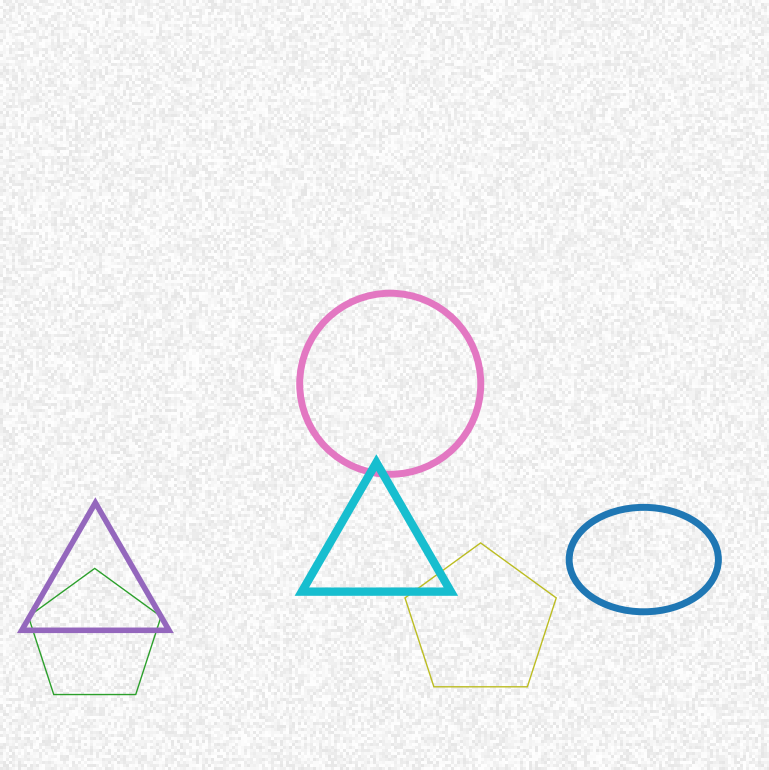[{"shape": "oval", "thickness": 2.5, "radius": 0.48, "center": [0.836, 0.273]}, {"shape": "pentagon", "thickness": 0.5, "radius": 0.45, "center": [0.123, 0.171]}, {"shape": "triangle", "thickness": 2, "radius": 0.55, "center": [0.124, 0.237]}, {"shape": "circle", "thickness": 2.5, "radius": 0.59, "center": [0.507, 0.502]}, {"shape": "pentagon", "thickness": 0.5, "radius": 0.52, "center": [0.624, 0.192]}, {"shape": "triangle", "thickness": 3, "radius": 0.56, "center": [0.489, 0.288]}]